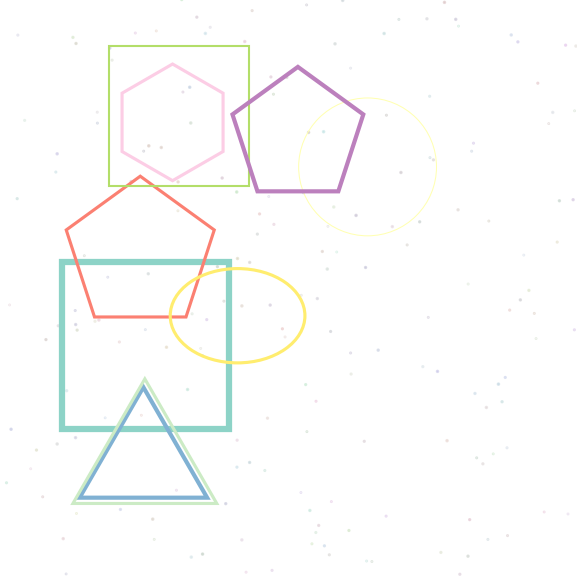[{"shape": "square", "thickness": 3, "radius": 0.72, "center": [0.253, 0.401]}, {"shape": "circle", "thickness": 0.5, "radius": 0.6, "center": [0.636, 0.71]}, {"shape": "pentagon", "thickness": 1.5, "radius": 0.67, "center": [0.243, 0.559]}, {"shape": "triangle", "thickness": 2, "radius": 0.64, "center": [0.248, 0.201]}, {"shape": "square", "thickness": 1, "radius": 0.6, "center": [0.31, 0.798]}, {"shape": "hexagon", "thickness": 1.5, "radius": 0.5, "center": [0.299, 0.787]}, {"shape": "pentagon", "thickness": 2, "radius": 0.6, "center": [0.516, 0.764]}, {"shape": "triangle", "thickness": 1.5, "radius": 0.72, "center": [0.251, 0.199]}, {"shape": "oval", "thickness": 1.5, "radius": 0.58, "center": [0.411, 0.452]}]